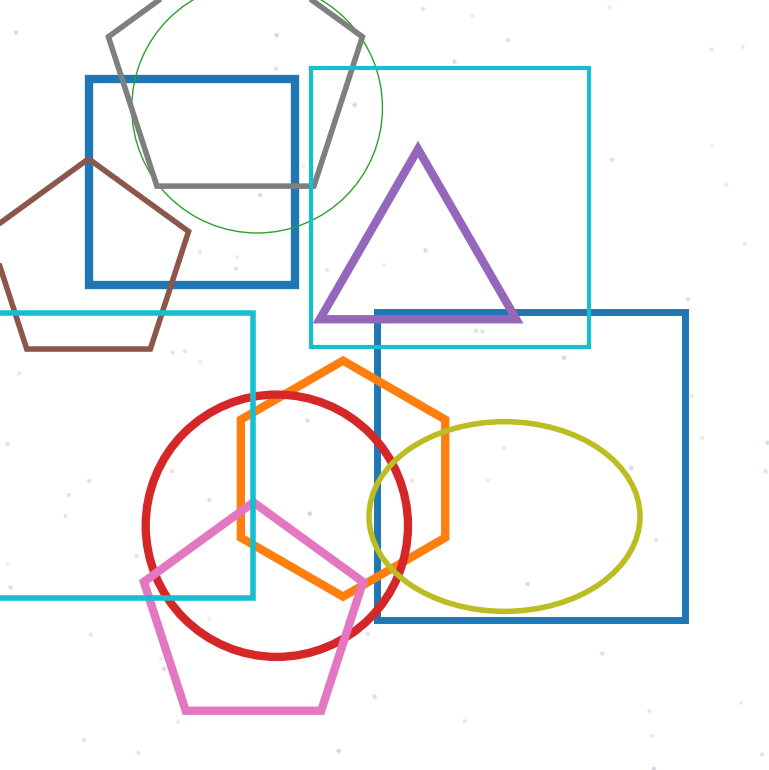[{"shape": "square", "thickness": 3, "radius": 0.67, "center": [0.25, 0.764]}, {"shape": "square", "thickness": 2.5, "radius": 1.0, "center": [0.689, 0.395]}, {"shape": "hexagon", "thickness": 3, "radius": 0.77, "center": [0.446, 0.378]}, {"shape": "circle", "thickness": 0.5, "radius": 0.81, "center": [0.334, 0.86]}, {"shape": "circle", "thickness": 3, "radius": 0.85, "center": [0.36, 0.317]}, {"shape": "triangle", "thickness": 3, "radius": 0.74, "center": [0.543, 0.659]}, {"shape": "pentagon", "thickness": 2, "radius": 0.68, "center": [0.115, 0.657]}, {"shape": "pentagon", "thickness": 3, "radius": 0.75, "center": [0.329, 0.198]}, {"shape": "pentagon", "thickness": 2, "radius": 0.87, "center": [0.306, 0.899]}, {"shape": "oval", "thickness": 2, "radius": 0.88, "center": [0.655, 0.329]}, {"shape": "square", "thickness": 1.5, "radius": 0.9, "center": [0.585, 0.731]}, {"shape": "square", "thickness": 2, "radius": 0.92, "center": [0.144, 0.408]}]